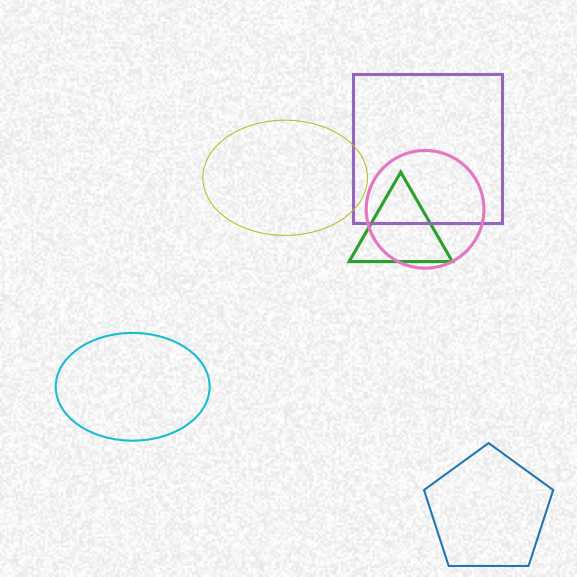[{"shape": "pentagon", "thickness": 1, "radius": 0.59, "center": [0.846, 0.114]}, {"shape": "triangle", "thickness": 1.5, "radius": 0.52, "center": [0.694, 0.598]}, {"shape": "square", "thickness": 1.5, "radius": 0.65, "center": [0.74, 0.742]}, {"shape": "circle", "thickness": 1.5, "radius": 0.51, "center": [0.736, 0.637]}, {"shape": "oval", "thickness": 0.5, "radius": 0.71, "center": [0.494, 0.691]}, {"shape": "oval", "thickness": 1, "radius": 0.67, "center": [0.23, 0.329]}]